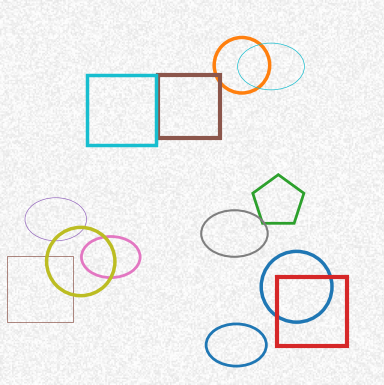[{"shape": "oval", "thickness": 2, "radius": 0.39, "center": [0.614, 0.104]}, {"shape": "circle", "thickness": 2.5, "radius": 0.46, "center": [0.77, 0.255]}, {"shape": "circle", "thickness": 2.5, "radius": 0.36, "center": [0.628, 0.831]}, {"shape": "pentagon", "thickness": 2, "radius": 0.35, "center": [0.723, 0.476]}, {"shape": "square", "thickness": 3, "radius": 0.45, "center": [0.81, 0.191]}, {"shape": "oval", "thickness": 0.5, "radius": 0.4, "center": [0.145, 0.43]}, {"shape": "square", "thickness": 0.5, "radius": 0.43, "center": [0.103, 0.25]}, {"shape": "square", "thickness": 3, "radius": 0.41, "center": [0.491, 0.723]}, {"shape": "oval", "thickness": 2, "radius": 0.38, "center": [0.288, 0.332]}, {"shape": "oval", "thickness": 1.5, "radius": 0.43, "center": [0.609, 0.393]}, {"shape": "circle", "thickness": 2.5, "radius": 0.44, "center": [0.21, 0.321]}, {"shape": "square", "thickness": 2.5, "radius": 0.45, "center": [0.316, 0.714]}, {"shape": "oval", "thickness": 0.5, "radius": 0.43, "center": [0.704, 0.827]}]